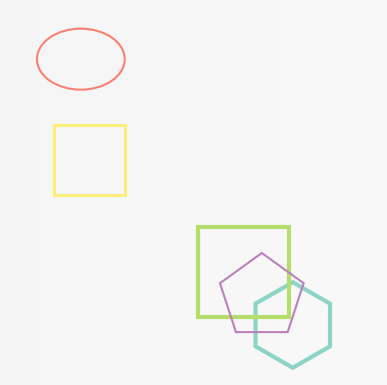[{"shape": "hexagon", "thickness": 3, "radius": 0.55, "center": [0.756, 0.156]}, {"shape": "oval", "thickness": 1.5, "radius": 0.57, "center": [0.209, 0.846]}, {"shape": "square", "thickness": 3, "radius": 0.59, "center": [0.628, 0.293]}, {"shape": "pentagon", "thickness": 1.5, "radius": 0.57, "center": [0.676, 0.229]}, {"shape": "square", "thickness": 2, "radius": 0.45, "center": [0.231, 0.584]}]